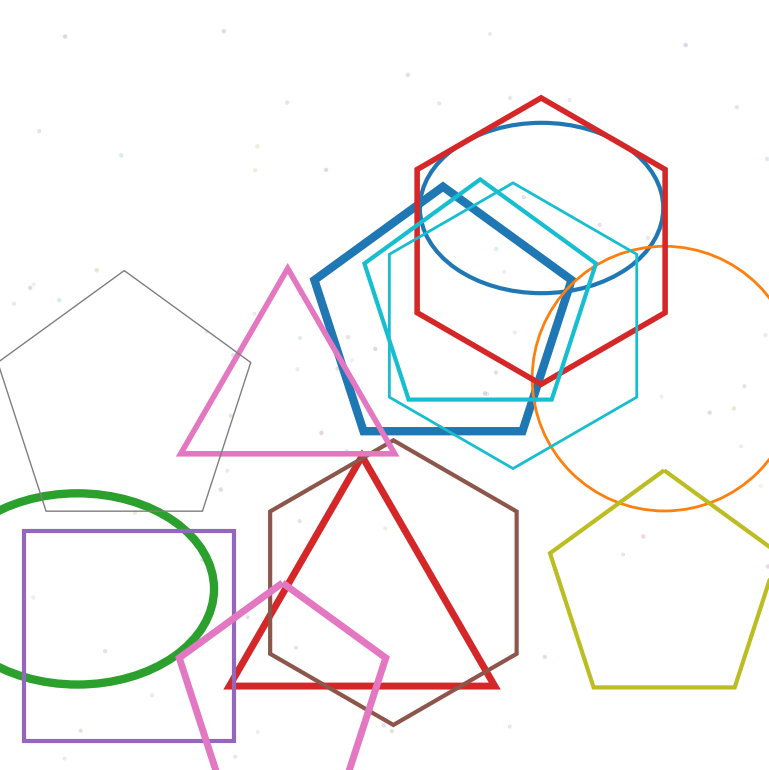[{"shape": "oval", "thickness": 1.5, "radius": 0.79, "center": [0.703, 0.73]}, {"shape": "pentagon", "thickness": 3, "radius": 0.88, "center": [0.575, 0.582]}, {"shape": "circle", "thickness": 1, "radius": 0.86, "center": [0.863, 0.508]}, {"shape": "oval", "thickness": 3, "radius": 0.89, "center": [0.101, 0.235]}, {"shape": "hexagon", "thickness": 2, "radius": 0.93, "center": [0.703, 0.687]}, {"shape": "triangle", "thickness": 2.5, "radius": 1.0, "center": [0.47, 0.209]}, {"shape": "square", "thickness": 1.5, "radius": 0.68, "center": [0.168, 0.174]}, {"shape": "hexagon", "thickness": 1.5, "radius": 0.92, "center": [0.511, 0.243]}, {"shape": "pentagon", "thickness": 2.5, "radius": 0.71, "center": [0.367, 0.102]}, {"shape": "triangle", "thickness": 2, "radius": 0.8, "center": [0.374, 0.491]}, {"shape": "pentagon", "thickness": 0.5, "radius": 0.86, "center": [0.161, 0.476]}, {"shape": "pentagon", "thickness": 1.5, "radius": 0.78, "center": [0.863, 0.233]}, {"shape": "pentagon", "thickness": 1.5, "radius": 0.79, "center": [0.624, 0.609]}, {"shape": "hexagon", "thickness": 1, "radius": 0.93, "center": [0.666, 0.577]}]